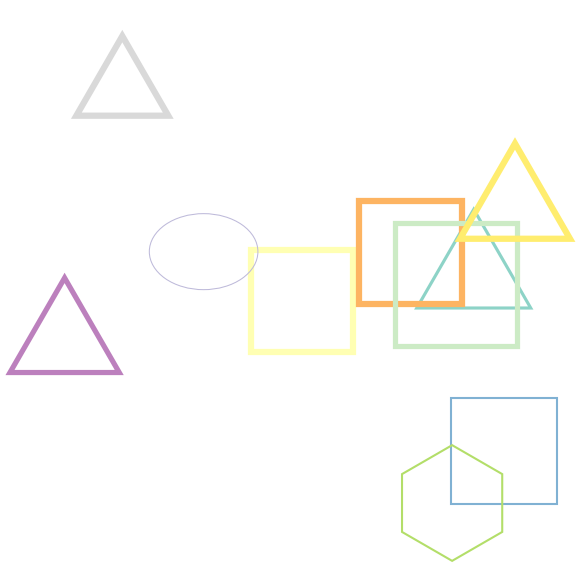[{"shape": "triangle", "thickness": 1.5, "radius": 0.57, "center": [0.82, 0.523]}, {"shape": "square", "thickness": 3, "radius": 0.44, "center": [0.524, 0.478]}, {"shape": "oval", "thickness": 0.5, "radius": 0.47, "center": [0.353, 0.563]}, {"shape": "square", "thickness": 1, "radius": 0.46, "center": [0.873, 0.218]}, {"shape": "square", "thickness": 3, "radius": 0.44, "center": [0.711, 0.562]}, {"shape": "hexagon", "thickness": 1, "radius": 0.5, "center": [0.783, 0.128]}, {"shape": "triangle", "thickness": 3, "radius": 0.46, "center": [0.212, 0.845]}, {"shape": "triangle", "thickness": 2.5, "radius": 0.55, "center": [0.112, 0.409]}, {"shape": "square", "thickness": 2.5, "radius": 0.53, "center": [0.79, 0.507]}, {"shape": "triangle", "thickness": 3, "radius": 0.55, "center": [0.892, 0.641]}]